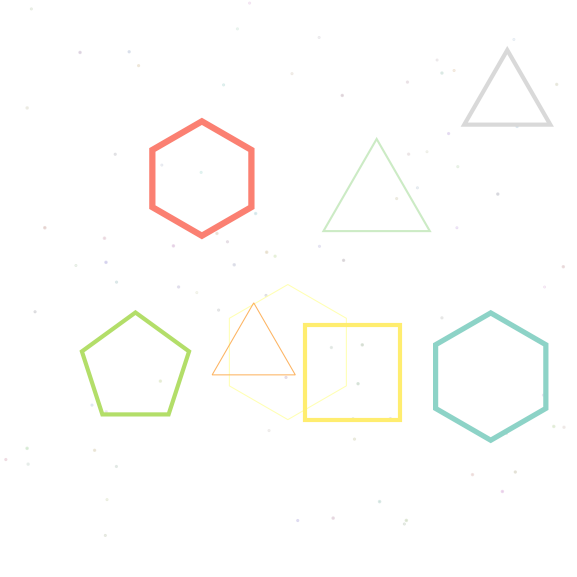[{"shape": "hexagon", "thickness": 2.5, "radius": 0.55, "center": [0.85, 0.347]}, {"shape": "hexagon", "thickness": 0.5, "radius": 0.58, "center": [0.498, 0.389]}, {"shape": "hexagon", "thickness": 3, "radius": 0.5, "center": [0.35, 0.69]}, {"shape": "triangle", "thickness": 0.5, "radius": 0.42, "center": [0.439, 0.392]}, {"shape": "pentagon", "thickness": 2, "radius": 0.49, "center": [0.235, 0.36]}, {"shape": "triangle", "thickness": 2, "radius": 0.43, "center": [0.878, 0.826]}, {"shape": "triangle", "thickness": 1, "radius": 0.53, "center": [0.652, 0.652]}, {"shape": "square", "thickness": 2, "radius": 0.41, "center": [0.61, 0.355]}]